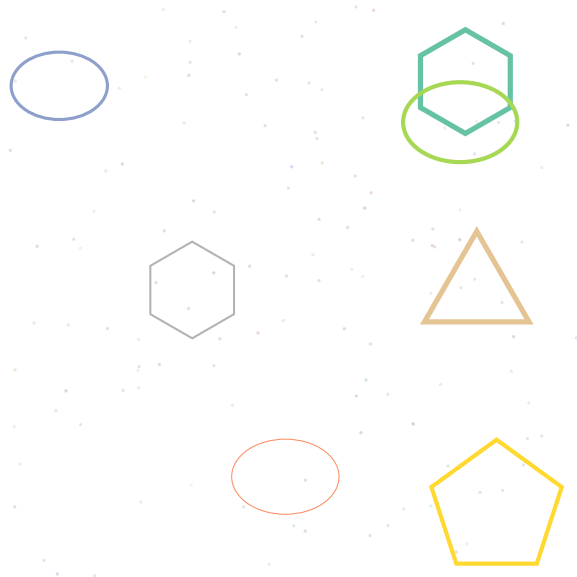[{"shape": "hexagon", "thickness": 2.5, "radius": 0.45, "center": [0.806, 0.858]}, {"shape": "oval", "thickness": 0.5, "radius": 0.46, "center": [0.494, 0.174]}, {"shape": "oval", "thickness": 1.5, "radius": 0.42, "center": [0.103, 0.851]}, {"shape": "oval", "thickness": 2, "radius": 0.49, "center": [0.797, 0.788]}, {"shape": "pentagon", "thickness": 2, "radius": 0.59, "center": [0.86, 0.119]}, {"shape": "triangle", "thickness": 2.5, "radius": 0.52, "center": [0.826, 0.494]}, {"shape": "hexagon", "thickness": 1, "radius": 0.42, "center": [0.333, 0.497]}]